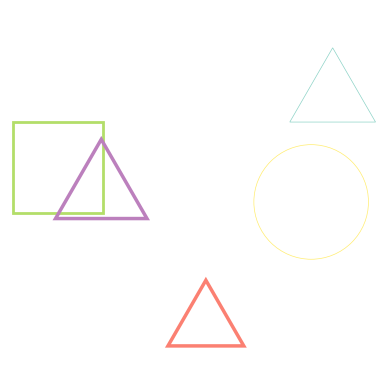[{"shape": "triangle", "thickness": 0.5, "radius": 0.64, "center": [0.864, 0.747]}, {"shape": "triangle", "thickness": 2.5, "radius": 0.57, "center": [0.535, 0.158]}, {"shape": "square", "thickness": 2, "radius": 0.59, "center": [0.15, 0.564]}, {"shape": "triangle", "thickness": 2.5, "radius": 0.69, "center": [0.263, 0.501]}, {"shape": "circle", "thickness": 0.5, "radius": 0.74, "center": [0.808, 0.475]}]